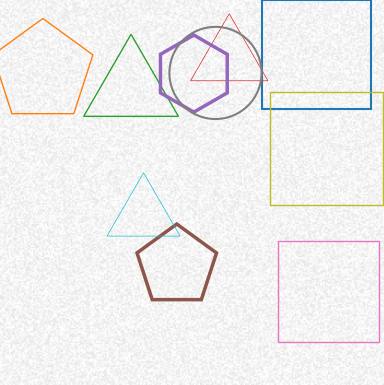[{"shape": "square", "thickness": 1.5, "radius": 0.71, "center": [0.822, 0.859]}, {"shape": "pentagon", "thickness": 1, "radius": 0.68, "center": [0.111, 0.815]}, {"shape": "triangle", "thickness": 1, "radius": 0.71, "center": [0.34, 0.769]}, {"shape": "triangle", "thickness": 0.5, "radius": 0.58, "center": [0.595, 0.848]}, {"shape": "hexagon", "thickness": 2.5, "radius": 0.5, "center": [0.504, 0.809]}, {"shape": "pentagon", "thickness": 2.5, "radius": 0.54, "center": [0.459, 0.31]}, {"shape": "square", "thickness": 1, "radius": 0.65, "center": [0.853, 0.243]}, {"shape": "circle", "thickness": 1.5, "radius": 0.6, "center": [0.56, 0.811]}, {"shape": "square", "thickness": 1, "radius": 0.73, "center": [0.848, 0.615]}, {"shape": "triangle", "thickness": 0.5, "radius": 0.55, "center": [0.373, 0.442]}]